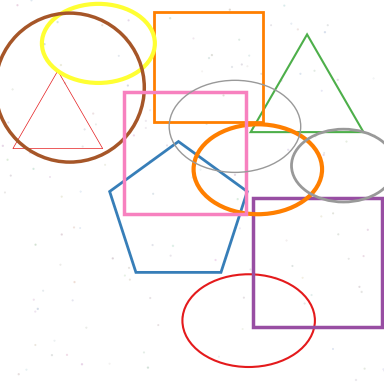[{"shape": "triangle", "thickness": 0.5, "radius": 0.67, "center": [0.15, 0.681]}, {"shape": "oval", "thickness": 1.5, "radius": 0.86, "center": [0.646, 0.167]}, {"shape": "pentagon", "thickness": 2, "radius": 0.94, "center": [0.463, 0.445]}, {"shape": "triangle", "thickness": 1.5, "radius": 0.85, "center": [0.798, 0.741]}, {"shape": "square", "thickness": 2.5, "radius": 0.84, "center": [0.825, 0.319]}, {"shape": "square", "thickness": 2, "radius": 0.71, "center": [0.541, 0.825]}, {"shape": "oval", "thickness": 3, "radius": 0.83, "center": [0.67, 0.56]}, {"shape": "oval", "thickness": 3, "radius": 0.73, "center": [0.256, 0.887]}, {"shape": "circle", "thickness": 2.5, "radius": 0.97, "center": [0.181, 0.772]}, {"shape": "square", "thickness": 2.5, "radius": 0.79, "center": [0.481, 0.602]}, {"shape": "oval", "thickness": 2, "radius": 0.68, "center": [0.892, 0.57]}, {"shape": "oval", "thickness": 1, "radius": 0.85, "center": [0.61, 0.672]}]